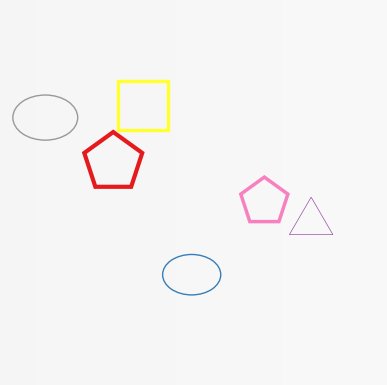[{"shape": "pentagon", "thickness": 3, "radius": 0.39, "center": [0.292, 0.578]}, {"shape": "oval", "thickness": 1, "radius": 0.38, "center": [0.495, 0.287]}, {"shape": "triangle", "thickness": 0.5, "radius": 0.32, "center": [0.803, 0.423]}, {"shape": "square", "thickness": 2.5, "radius": 0.32, "center": [0.369, 0.727]}, {"shape": "pentagon", "thickness": 2.5, "radius": 0.32, "center": [0.682, 0.476]}, {"shape": "oval", "thickness": 1, "radius": 0.42, "center": [0.117, 0.695]}]